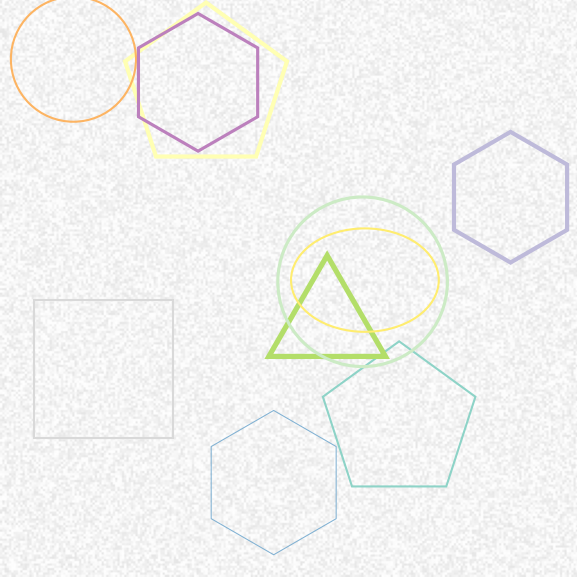[{"shape": "pentagon", "thickness": 1, "radius": 0.69, "center": [0.691, 0.269]}, {"shape": "pentagon", "thickness": 2, "radius": 0.74, "center": [0.357, 0.847]}, {"shape": "hexagon", "thickness": 2, "radius": 0.57, "center": [0.884, 0.658]}, {"shape": "hexagon", "thickness": 0.5, "radius": 0.62, "center": [0.474, 0.163]}, {"shape": "circle", "thickness": 1, "radius": 0.54, "center": [0.127, 0.897]}, {"shape": "triangle", "thickness": 2.5, "radius": 0.58, "center": [0.566, 0.44]}, {"shape": "square", "thickness": 1, "radius": 0.6, "center": [0.18, 0.36]}, {"shape": "hexagon", "thickness": 1.5, "radius": 0.6, "center": [0.343, 0.857]}, {"shape": "circle", "thickness": 1.5, "radius": 0.73, "center": [0.628, 0.511]}, {"shape": "oval", "thickness": 1, "radius": 0.64, "center": [0.632, 0.514]}]